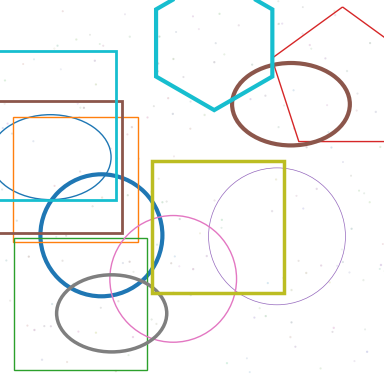[{"shape": "circle", "thickness": 3, "radius": 0.79, "center": [0.263, 0.389]}, {"shape": "oval", "thickness": 1, "radius": 0.79, "center": [0.131, 0.592]}, {"shape": "square", "thickness": 1, "radius": 0.81, "center": [0.197, 0.533]}, {"shape": "square", "thickness": 1, "radius": 0.86, "center": [0.209, 0.21]}, {"shape": "pentagon", "thickness": 1, "radius": 0.97, "center": [0.89, 0.789]}, {"shape": "circle", "thickness": 0.5, "radius": 0.89, "center": [0.719, 0.386]}, {"shape": "oval", "thickness": 3, "radius": 0.76, "center": [0.756, 0.729]}, {"shape": "square", "thickness": 2, "radius": 0.86, "center": [0.146, 0.567]}, {"shape": "circle", "thickness": 1, "radius": 0.82, "center": [0.45, 0.276]}, {"shape": "oval", "thickness": 2.5, "radius": 0.72, "center": [0.29, 0.186]}, {"shape": "square", "thickness": 2.5, "radius": 0.86, "center": [0.566, 0.411]}, {"shape": "hexagon", "thickness": 3, "radius": 0.87, "center": [0.556, 0.888]}, {"shape": "square", "thickness": 2, "radius": 0.97, "center": [0.109, 0.674]}]